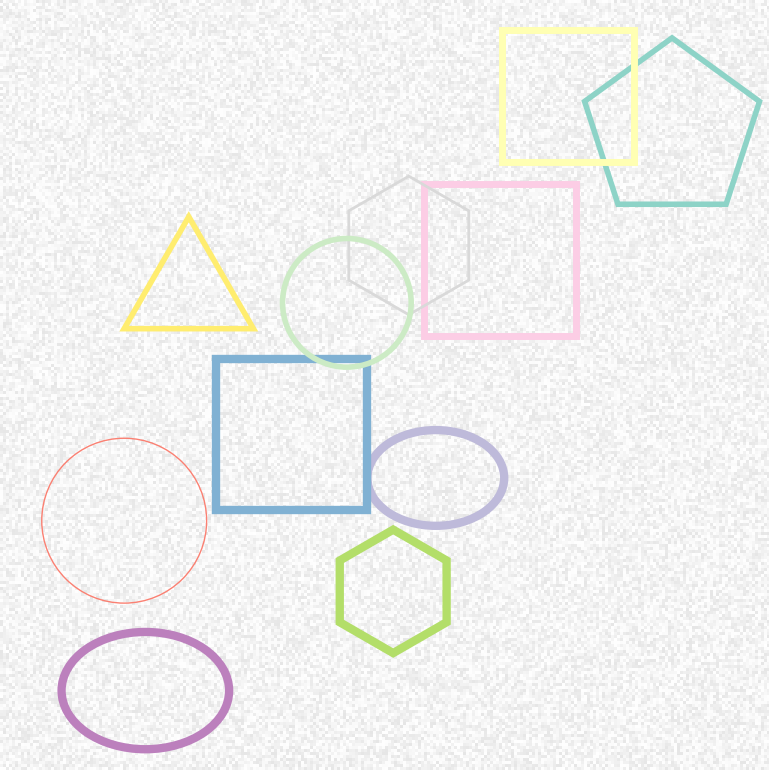[{"shape": "pentagon", "thickness": 2, "radius": 0.6, "center": [0.873, 0.831]}, {"shape": "square", "thickness": 2.5, "radius": 0.43, "center": [0.737, 0.875]}, {"shape": "oval", "thickness": 3, "radius": 0.44, "center": [0.566, 0.379]}, {"shape": "circle", "thickness": 0.5, "radius": 0.54, "center": [0.161, 0.324]}, {"shape": "square", "thickness": 3, "radius": 0.49, "center": [0.379, 0.435]}, {"shape": "hexagon", "thickness": 3, "radius": 0.4, "center": [0.511, 0.232]}, {"shape": "square", "thickness": 2.5, "radius": 0.49, "center": [0.649, 0.663]}, {"shape": "hexagon", "thickness": 1, "radius": 0.45, "center": [0.531, 0.681]}, {"shape": "oval", "thickness": 3, "radius": 0.54, "center": [0.189, 0.103]}, {"shape": "circle", "thickness": 2, "radius": 0.42, "center": [0.45, 0.607]}, {"shape": "triangle", "thickness": 2, "radius": 0.48, "center": [0.245, 0.622]}]